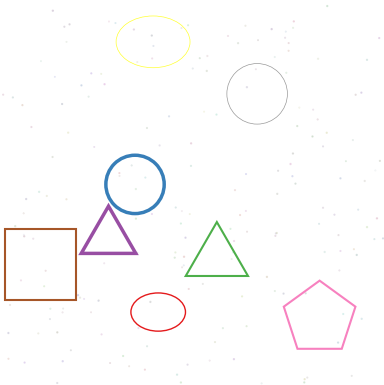[{"shape": "oval", "thickness": 1, "radius": 0.35, "center": [0.411, 0.189]}, {"shape": "circle", "thickness": 2.5, "radius": 0.38, "center": [0.351, 0.521]}, {"shape": "triangle", "thickness": 1.5, "radius": 0.47, "center": [0.563, 0.33]}, {"shape": "triangle", "thickness": 2.5, "radius": 0.41, "center": [0.282, 0.383]}, {"shape": "oval", "thickness": 0.5, "radius": 0.48, "center": [0.398, 0.891]}, {"shape": "square", "thickness": 1.5, "radius": 0.46, "center": [0.105, 0.313]}, {"shape": "pentagon", "thickness": 1.5, "radius": 0.49, "center": [0.83, 0.173]}, {"shape": "circle", "thickness": 0.5, "radius": 0.39, "center": [0.668, 0.756]}]